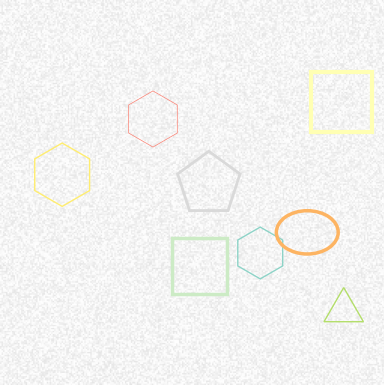[{"shape": "hexagon", "thickness": 1, "radius": 0.34, "center": [0.676, 0.343]}, {"shape": "square", "thickness": 3, "radius": 0.39, "center": [0.888, 0.735]}, {"shape": "hexagon", "thickness": 0.5, "radius": 0.36, "center": [0.397, 0.691]}, {"shape": "oval", "thickness": 2.5, "radius": 0.4, "center": [0.798, 0.397]}, {"shape": "triangle", "thickness": 1, "radius": 0.3, "center": [0.893, 0.194]}, {"shape": "pentagon", "thickness": 2, "radius": 0.43, "center": [0.542, 0.522]}, {"shape": "square", "thickness": 2.5, "radius": 0.36, "center": [0.518, 0.309]}, {"shape": "hexagon", "thickness": 1, "radius": 0.41, "center": [0.161, 0.546]}]